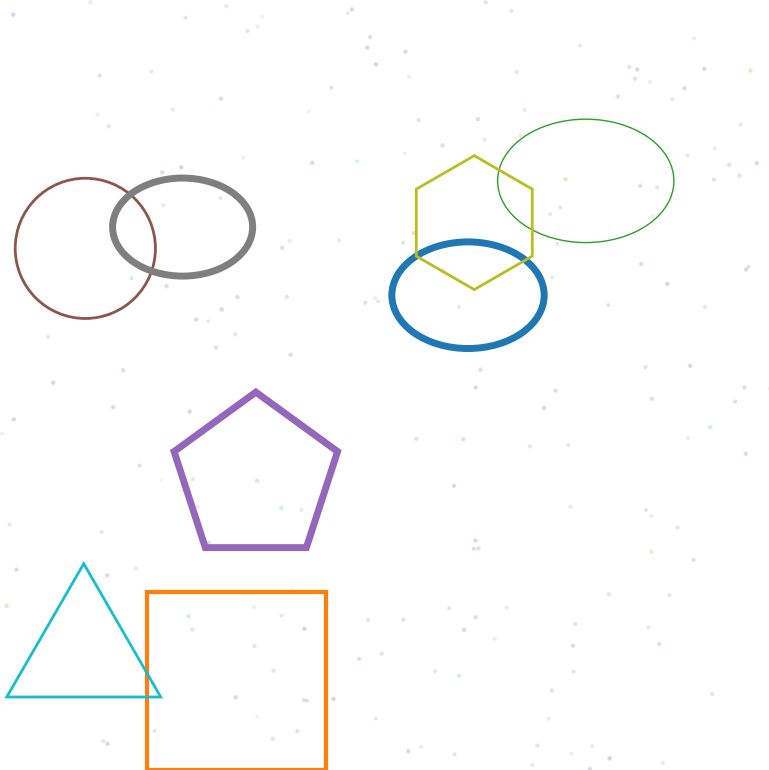[{"shape": "oval", "thickness": 2.5, "radius": 0.49, "center": [0.608, 0.617]}, {"shape": "square", "thickness": 1.5, "radius": 0.58, "center": [0.307, 0.115]}, {"shape": "oval", "thickness": 0.5, "radius": 0.57, "center": [0.761, 0.765]}, {"shape": "pentagon", "thickness": 2.5, "radius": 0.56, "center": [0.332, 0.379]}, {"shape": "circle", "thickness": 1, "radius": 0.46, "center": [0.111, 0.677]}, {"shape": "oval", "thickness": 2.5, "radius": 0.45, "center": [0.237, 0.705]}, {"shape": "hexagon", "thickness": 1, "radius": 0.43, "center": [0.616, 0.711]}, {"shape": "triangle", "thickness": 1, "radius": 0.58, "center": [0.109, 0.153]}]